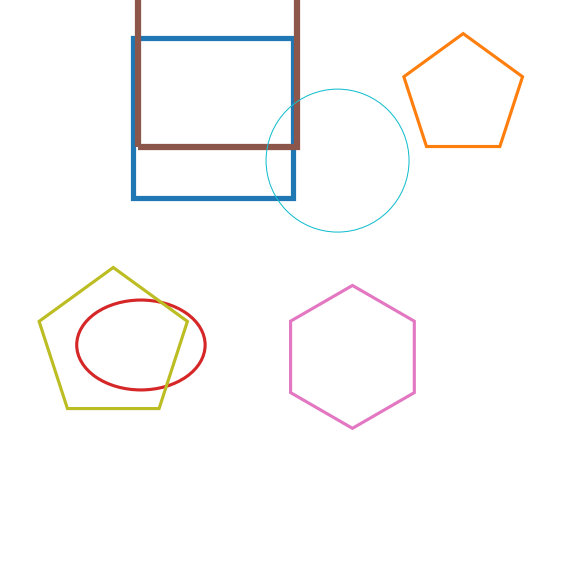[{"shape": "square", "thickness": 2.5, "radius": 0.69, "center": [0.369, 0.795]}, {"shape": "pentagon", "thickness": 1.5, "radius": 0.54, "center": [0.802, 0.833]}, {"shape": "oval", "thickness": 1.5, "radius": 0.56, "center": [0.244, 0.402]}, {"shape": "square", "thickness": 3, "radius": 0.69, "center": [0.377, 0.883]}, {"shape": "hexagon", "thickness": 1.5, "radius": 0.62, "center": [0.61, 0.381]}, {"shape": "pentagon", "thickness": 1.5, "radius": 0.68, "center": [0.196, 0.401]}, {"shape": "circle", "thickness": 0.5, "radius": 0.62, "center": [0.585, 0.721]}]